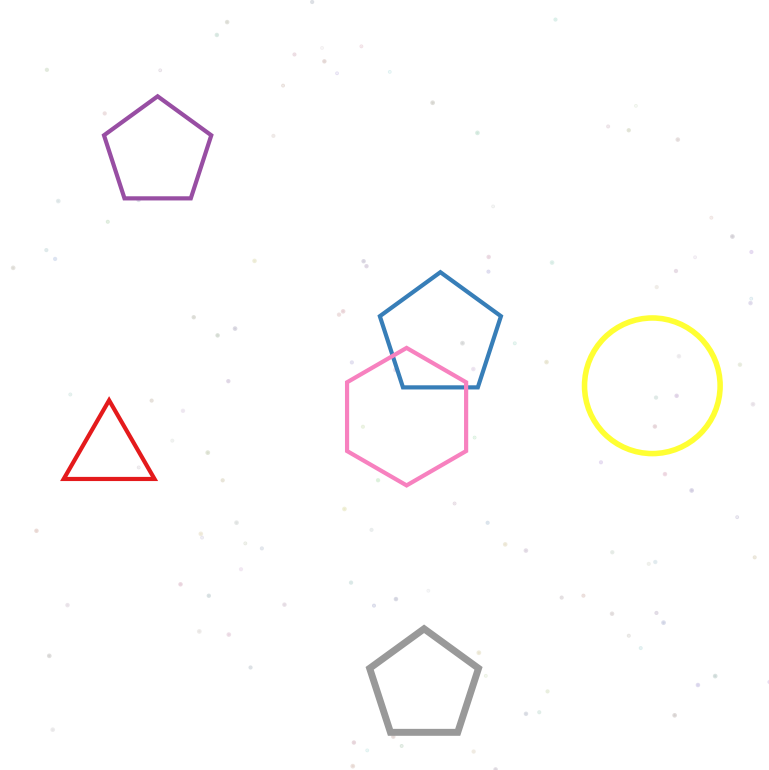[{"shape": "triangle", "thickness": 1.5, "radius": 0.34, "center": [0.142, 0.412]}, {"shape": "pentagon", "thickness": 1.5, "radius": 0.41, "center": [0.572, 0.564]}, {"shape": "pentagon", "thickness": 1.5, "radius": 0.37, "center": [0.205, 0.802]}, {"shape": "circle", "thickness": 2, "radius": 0.44, "center": [0.847, 0.499]}, {"shape": "hexagon", "thickness": 1.5, "radius": 0.45, "center": [0.528, 0.459]}, {"shape": "pentagon", "thickness": 2.5, "radius": 0.37, "center": [0.551, 0.109]}]